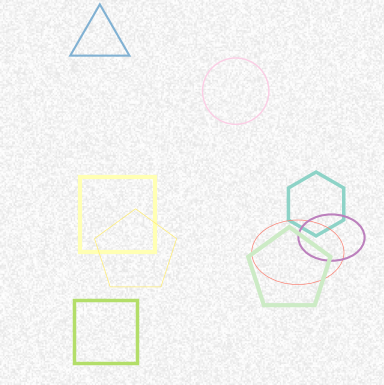[{"shape": "hexagon", "thickness": 2.5, "radius": 0.41, "center": [0.821, 0.47]}, {"shape": "square", "thickness": 3, "radius": 0.49, "center": [0.305, 0.443]}, {"shape": "oval", "thickness": 0.5, "radius": 0.6, "center": [0.774, 0.345]}, {"shape": "triangle", "thickness": 1.5, "radius": 0.44, "center": [0.259, 0.9]}, {"shape": "square", "thickness": 2.5, "radius": 0.41, "center": [0.274, 0.139]}, {"shape": "circle", "thickness": 1, "radius": 0.43, "center": [0.612, 0.763]}, {"shape": "oval", "thickness": 1.5, "radius": 0.43, "center": [0.861, 0.383]}, {"shape": "pentagon", "thickness": 3, "radius": 0.56, "center": [0.751, 0.298]}, {"shape": "pentagon", "thickness": 0.5, "radius": 0.56, "center": [0.352, 0.346]}]